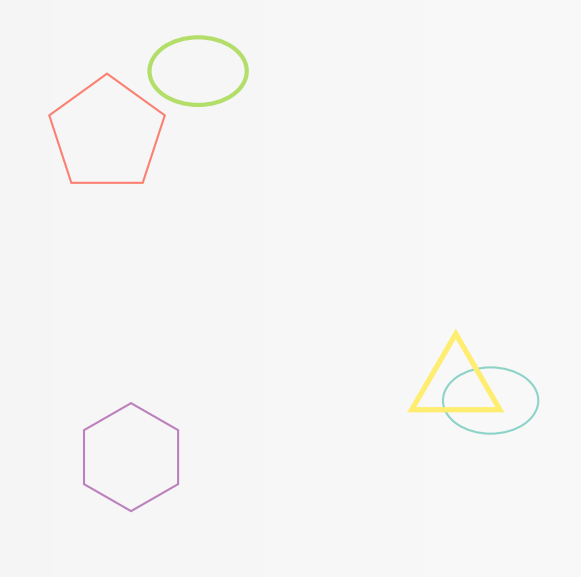[{"shape": "oval", "thickness": 1, "radius": 0.41, "center": [0.844, 0.306]}, {"shape": "pentagon", "thickness": 1, "radius": 0.52, "center": [0.184, 0.767]}, {"shape": "oval", "thickness": 2, "radius": 0.42, "center": [0.341, 0.876]}, {"shape": "hexagon", "thickness": 1, "radius": 0.47, "center": [0.225, 0.208]}, {"shape": "triangle", "thickness": 2.5, "radius": 0.44, "center": [0.784, 0.333]}]